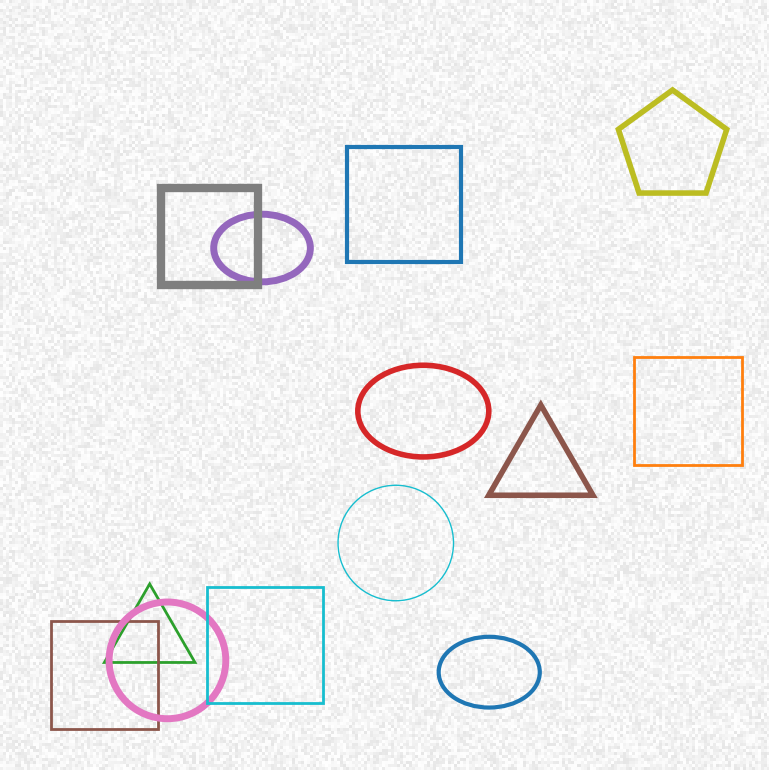[{"shape": "oval", "thickness": 1.5, "radius": 0.33, "center": [0.635, 0.127]}, {"shape": "square", "thickness": 1.5, "radius": 0.37, "center": [0.525, 0.735]}, {"shape": "square", "thickness": 1, "radius": 0.35, "center": [0.893, 0.466]}, {"shape": "triangle", "thickness": 1, "radius": 0.34, "center": [0.194, 0.174]}, {"shape": "oval", "thickness": 2, "radius": 0.43, "center": [0.55, 0.466]}, {"shape": "oval", "thickness": 2.5, "radius": 0.31, "center": [0.34, 0.678]}, {"shape": "triangle", "thickness": 2, "radius": 0.39, "center": [0.702, 0.396]}, {"shape": "square", "thickness": 1, "radius": 0.35, "center": [0.136, 0.123]}, {"shape": "circle", "thickness": 2.5, "radius": 0.38, "center": [0.217, 0.142]}, {"shape": "square", "thickness": 3, "radius": 0.31, "center": [0.272, 0.693]}, {"shape": "pentagon", "thickness": 2, "radius": 0.37, "center": [0.873, 0.809]}, {"shape": "square", "thickness": 1, "radius": 0.38, "center": [0.344, 0.163]}, {"shape": "circle", "thickness": 0.5, "radius": 0.37, "center": [0.514, 0.295]}]